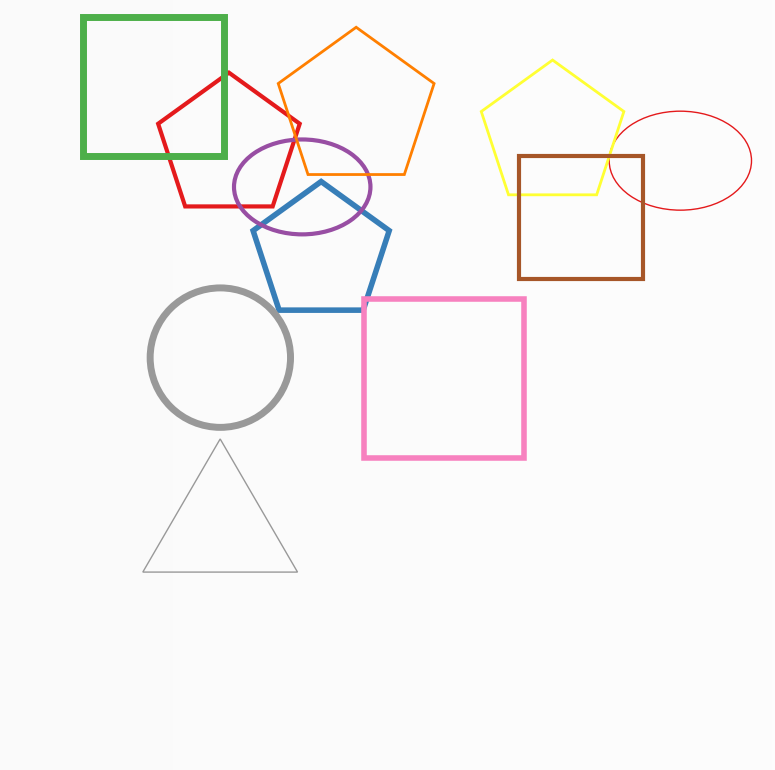[{"shape": "pentagon", "thickness": 1.5, "radius": 0.48, "center": [0.295, 0.81]}, {"shape": "oval", "thickness": 0.5, "radius": 0.46, "center": [0.878, 0.791]}, {"shape": "pentagon", "thickness": 2, "radius": 0.46, "center": [0.414, 0.672]}, {"shape": "square", "thickness": 2.5, "radius": 0.45, "center": [0.198, 0.887]}, {"shape": "oval", "thickness": 1.5, "radius": 0.44, "center": [0.39, 0.757]}, {"shape": "pentagon", "thickness": 1, "radius": 0.53, "center": [0.46, 0.859]}, {"shape": "pentagon", "thickness": 1, "radius": 0.48, "center": [0.713, 0.825]}, {"shape": "square", "thickness": 1.5, "radius": 0.4, "center": [0.749, 0.717]}, {"shape": "square", "thickness": 2, "radius": 0.52, "center": [0.573, 0.508]}, {"shape": "circle", "thickness": 2.5, "radius": 0.45, "center": [0.284, 0.536]}, {"shape": "triangle", "thickness": 0.5, "radius": 0.58, "center": [0.284, 0.315]}]